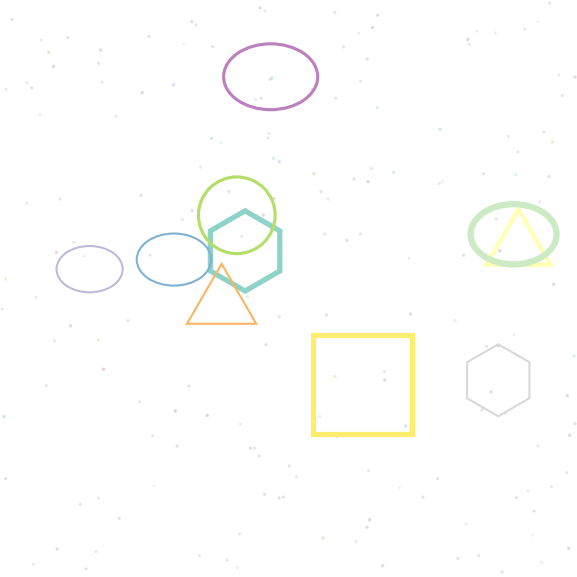[{"shape": "hexagon", "thickness": 2.5, "radius": 0.35, "center": [0.424, 0.565]}, {"shape": "triangle", "thickness": 2, "radius": 0.32, "center": [0.898, 0.573]}, {"shape": "oval", "thickness": 1, "radius": 0.29, "center": [0.155, 0.533]}, {"shape": "oval", "thickness": 1, "radius": 0.32, "center": [0.301, 0.55]}, {"shape": "triangle", "thickness": 1, "radius": 0.35, "center": [0.384, 0.473]}, {"shape": "circle", "thickness": 1.5, "radius": 0.33, "center": [0.41, 0.626]}, {"shape": "hexagon", "thickness": 1, "radius": 0.31, "center": [0.863, 0.341]}, {"shape": "oval", "thickness": 1.5, "radius": 0.41, "center": [0.469, 0.866]}, {"shape": "oval", "thickness": 3, "radius": 0.37, "center": [0.889, 0.593]}, {"shape": "square", "thickness": 2.5, "radius": 0.43, "center": [0.627, 0.334]}]